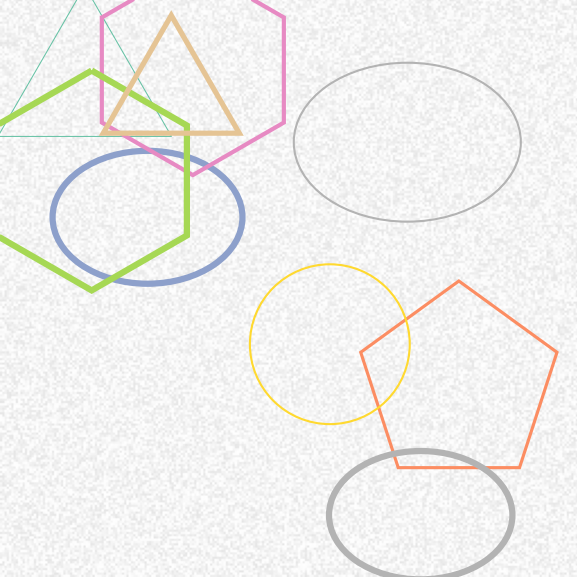[{"shape": "triangle", "thickness": 0.5, "radius": 0.87, "center": [0.147, 0.85]}, {"shape": "pentagon", "thickness": 1.5, "radius": 0.89, "center": [0.795, 0.334]}, {"shape": "oval", "thickness": 3, "radius": 0.82, "center": [0.255, 0.623]}, {"shape": "hexagon", "thickness": 2, "radius": 0.91, "center": [0.334, 0.878]}, {"shape": "hexagon", "thickness": 3, "radius": 0.95, "center": [0.159, 0.687]}, {"shape": "circle", "thickness": 1, "radius": 0.69, "center": [0.571, 0.403]}, {"shape": "triangle", "thickness": 2.5, "radius": 0.68, "center": [0.297, 0.837]}, {"shape": "oval", "thickness": 1, "radius": 0.98, "center": [0.705, 0.753]}, {"shape": "oval", "thickness": 3, "radius": 0.79, "center": [0.729, 0.107]}]